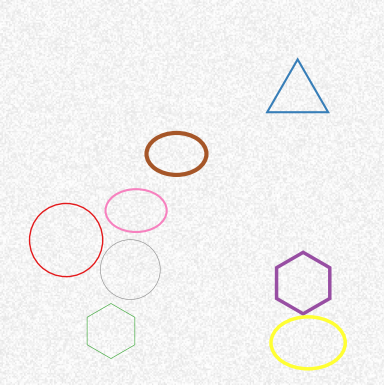[{"shape": "circle", "thickness": 1, "radius": 0.48, "center": [0.172, 0.376]}, {"shape": "triangle", "thickness": 1.5, "radius": 0.46, "center": [0.773, 0.754]}, {"shape": "hexagon", "thickness": 0.5, "radius": 0.36, "center": [0.288, 0.14]}, {"shape": "hexagon", "thickness": 2.5, "radius": 0.4, "center": [0.787, 0.265]}, {"shape": "oval", "thickness": 2.5, "radius": 0.48, "center": [0.8, 0.109]}, {"shape": "oval", "thickness": 3, "radius": 0.39, "center": [0.458, 0.6]}, {"shape": "oval", "thickness": 1.5, "radius": 0.4, "center": [0.354, 0.453]}, {"shape": "circle", "thickness": 0.5, "radius": 0.39, "center": [0.338, 0.3]}]